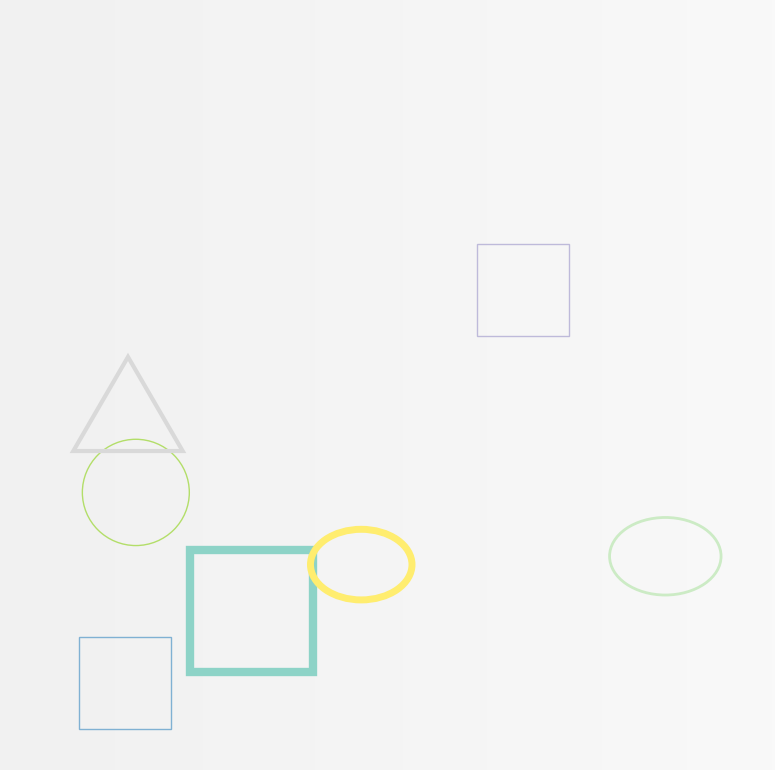[{"shape": "square", "thickness": 3, "radius": 0.4, "center": [0.324, 0.206]}, {"shape": "square", "thickness": 0.5, "radius": 0.3, "center": [0.675, 0.624]}, {"shape": "square", "thickness": 0.5, "radius": 0.3, "center": [0.161, 0.113]}, {"shape": "circle", "thickness": 0.5, "radius": 0.35, "center": [0.175, 0.36]}, {"shape": "triangle", "thickness": 1.5, "radius": 0.41, "center": [0.165, 0.455]}, {"shape": "oval", "thickness": 1, "radius": 0.36, "center": [0.858, 0.278]}, {"shape": "oval", "thickness": 2.5, "radius": 0.33, "center": [0.466, 0.267]}]